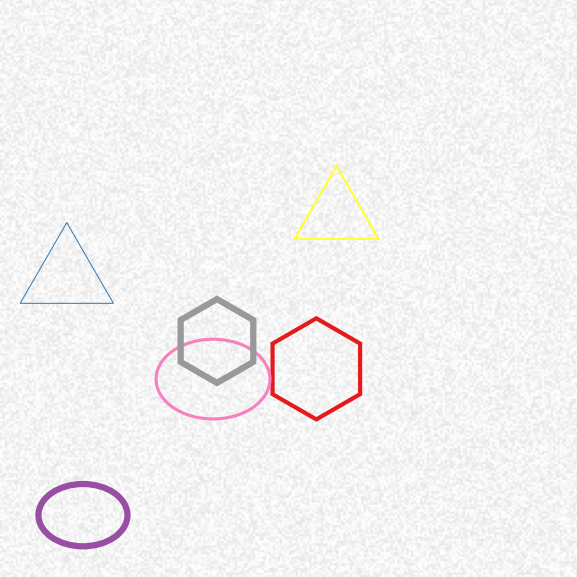[{"shape": "hexagon", "thickness": 2, "radius": 0.44, "center": [0.548, 0.36]}, {"shape": "triangle", "thickness": 0.5, "radius": 0.47, "center": [0.116, 0.52]}, {"shape": "oval", "thickness": 3, "radius": 0.39, "center": [0.144, 0.107]}, {"shape": "triangle", "thickness": 1, "radius": 0.42, "center": [0.583, 0.628]}, {"shape": "oval", "thickness": 1.5, "radius": 0.49, "center": [0.369, 0.343]}, {"shape": "hexagon", "thickness": 3, "radius": 0.36, "center": [0.376, 0.409]}]